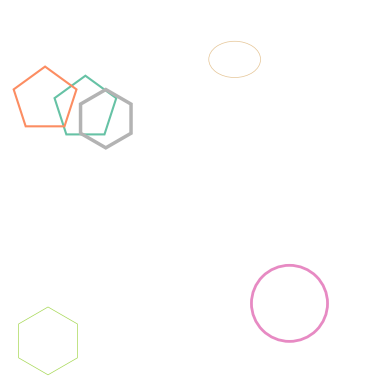[{"shape": "pentagon", "thickness": 1.5, "radius": 0.42, "center": [0.222, 0.719]}, {"shape": "pentagon", "thickness": 1.5, "radius": 0.43, "center": [0.117, 0.741]}, {"shape": "circle", "thickness": 2, "radius": 0.49, "center": [0.752, 0.212]}, {"shape": "hexagon", "thickness": 0.5, "radius": 0.44, "center": [0.125, 0.115]}, {"shape": "oval", "thickness": 0.5, "radius": 0.34, "center": [0.61, 0.846]}, {"shape": "hexagon", "thickness": 2.5, "radius": 0.38, "center": [0.275, 0.692]}]